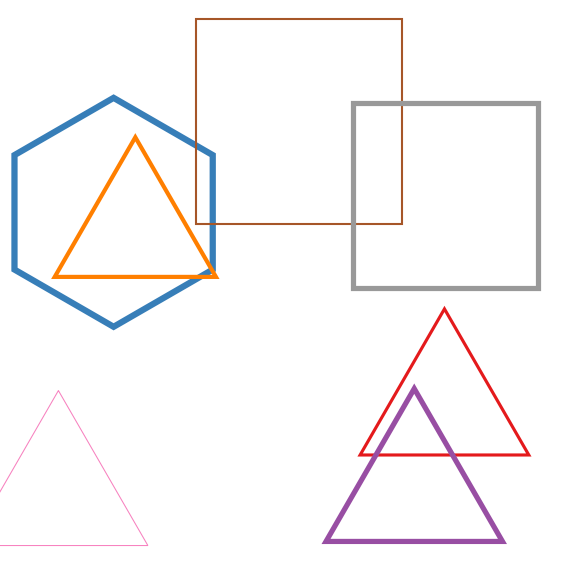[{"shape": "triangle", "thickness": 1.5, "radius": 0.84, "center": [0.77, 0.296]}, {"shape": "hexagon", "thickness": 3, "radius": 0.99, "center": [0.197, 0.631]}, {"shape": "triangle", "thickness": 2.5, "radius": 0.88, "center": [0.717, 0.15]}, {"shape": "triangle", "thickness": 2, "radius": 0.81, "center": [0.234, 0.6]}, {"shape": "square", "thickness": 1, "radius": 0.89, "center": [0.517, 0.789]}, {"shape": "triangle", "thickness": 0.5, "radius": 0.89, "center": [0.101, 0.144]}, {"shape": "square", "thickness": 2.5, "radius": 0.8, "center": [0.771, 0.661]}]